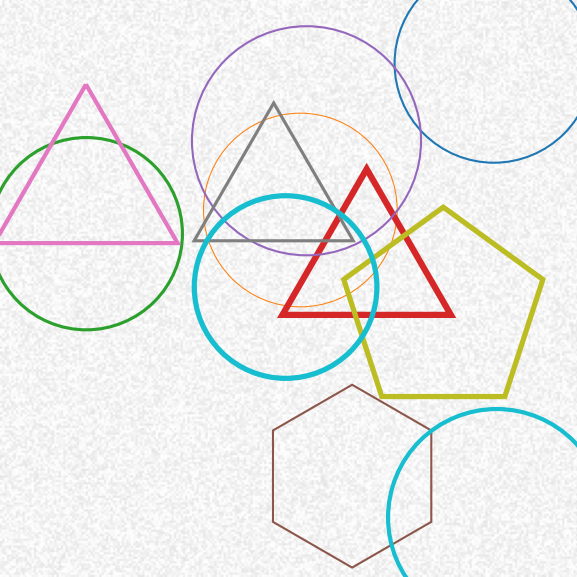[{"shape": "circle", "thickness": 1, "radius": 0.86, "center": [0.855, 0.889]}, {"shape": "circle", "thickness": 0.5, "radius": 0.84, "center": [0.52, 0.635]}, {"shape": "circle", "thickness": 1.5, "radius": 0.83, "center": [0.149, 0.594]}, {"shape": "triangle", "thickness": 3, "radius": 0.84, "center": [0.635, 0.538]}, {"shape": "circle", "thickness": 1, "radius": 0.99, "center": [0.531, 0.755]}, {"shape": "hexagon", "thickness": 1, "radius": 0.79, "center": [0.61, 0.175]}, {"shape": "triangle", "thickness": 2, "radius": 0.92, "center": [0.149, 0.67]}, {"shape": "triangle", "thickness": 1.5, "radius": 0.8, "center": [0.474, 0.662]}, {"shape": "pentagon", "thickness": 2.5, "radius": 0.91, "center": [0.768, 0.459]}, {"shape": "circle", "thickness": 2.5, "radius": 0.79, "center": [0.495, 0.502]}, {"shape": "circle", "thickness": 2, "radius": 0.94, "center": [0.86, 0.103]}]